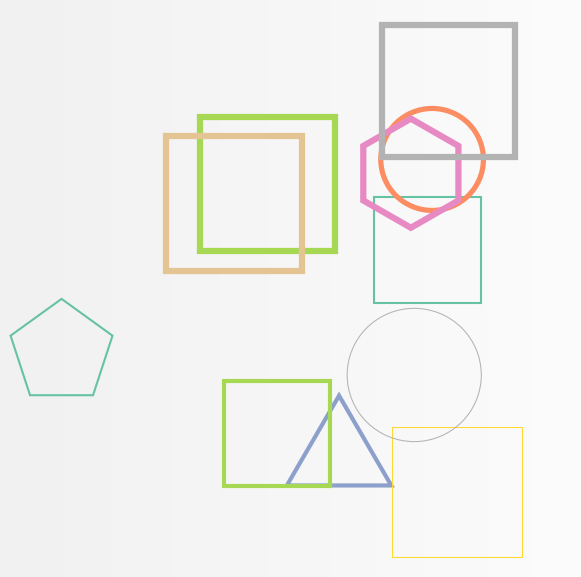[{"shape": "square", "thickness": 1, "radius": 0.46, "center": [0.735, 0.566]}, {"shape": "pentagon", "thickness": 1, "radius": 0.46, "center": [0.106, 0.389]}, {"shape": "circle", "thickness": 2.5, "radius": 0.44, "center": [0.743, 0.723]}, {"shape": "triangle", "thickness": 2, "radius": 0.52, "center": [0.583, 0.21]}, {"shape": "hexagon", "thickness": 3, "radius": 0.47, "center": [0.707, 0.699]}, {"shape": "square", "thickness": 3, "radius": 0.58, "center": [0.461, 0.68]}, {"shape": "square", "thickness": 2, "radius": 0.46, "center": [0.476, 0.249]}, {"shape": "square", "thickness": 0.5, "radius": 0.56, "center": [0.786, 0.148]}, {"shape": "square", "thickness": 3, "radius": 0.58, "center": [0.402, 0.647]}, {"shape": "circle", "thickness": 0.5, "radius": 0.58, "center": [0.713, 0.35]}, {"shape": "square", "thickness": 3, "radius": 0.57, "center": [0.772, 0.842]}]